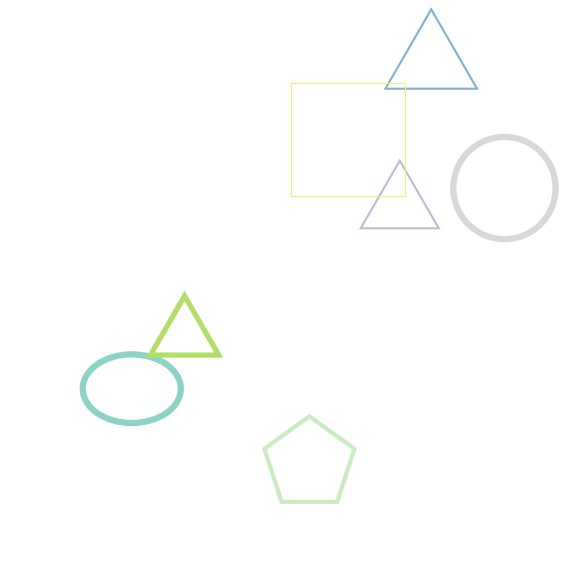[{"shape": "oval", "thickness": 3, "radius": 0.42, "center": [0.228, 0.326]}, {"shape": "triangle", "thickness": 1, "radius": 0.39, "center": [0.692, 0.643]}, {"shape": "triangle", "thickness": 1, "radius": 0.46, "center": [0.747, 0.891]}, {"shape": "triangle", "thickness": 2.5, "radius": 0.34, "center": [0.32, 0.418]}, {"shape": "circle", "thickness": 3, "radius": 0.44, "center": [0.874, 0.674]}, {"shape": "pentagon", "thickness": 2, "radius": 0.41, "center": [0.536, 0.197]}, {"shape": "square", "thickness": 0.5, "radius": 0.49, "center": [0.602, 0.758]}]